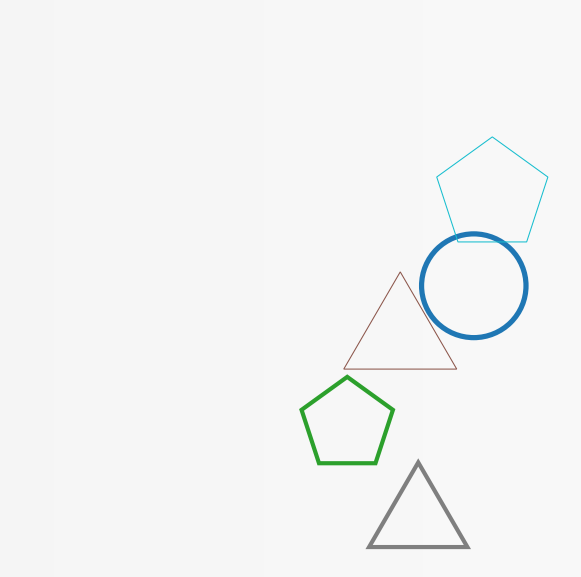[{"shape": "circle", "thickness": 2.5, "radius": 0.45, "center": [0.815, 0.504]}, {"shape": "pentagon", "thickness": 2, "radius": 0.41, "center": [0.597, 0.264]}, {"shape": "triangle", "thickness": 0.5, "radius": 0.56, "center": [0.689, 0.416]}, {"shape": "triangle", "thickness": 2, "radius": 0.49, "center": [0.72, 0.101]}, {"shape": "pentagon", "thickness": 0.5, "radius": 0.5, "center": [0.847, 0.662]}]